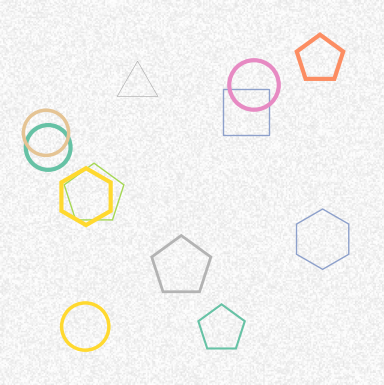[{"shape": "circle", "thickness": 3, "radius": 0.29, "center": [0.125, 0.617]}, {"shape": "pentagon", "thickness": 1.5, "radius": 0.32, "center": [0.575, 0.146]}, {"shape": "pentagon", "thickness": 3, "radius": 0.32, "center": [0.831, 0.846]}, {"shape": "square", "thickness": 1, "radius": 0.3, "center": [0.639, 0.709]}, {"shape": "hexagon", "thickness": 1, "radius": 0.39, "center": [0.838, 0.379]}, {"shape": "circle", "thickness": 3, "radius": 0.32, "center": [0.66, 0.779]}, {"shape": "pentagon", "thickness": 1, "radius": 0.41, "center": [0.244, 0.495]}, {"shape": "circle", "thickness": 2.5, "radius": 0.31, "center": [0.221, 0.152]}, {"shape": "hexagon", "thickness": 3, "radius": 0.37, "center": [0.223, 0.489]}, {"shape": "circle", "thickness": 2.5, "radius": 0.29, "center": [0.12, 0.655]}, {"shape": "triangle", "thickness": 0.5, "radius": 0.31, "center": [0.357, 0.78]}, {"shape": "pentagon", "thickness": 2, "radius": 0.4, "center": [0.471, 0.307]}]